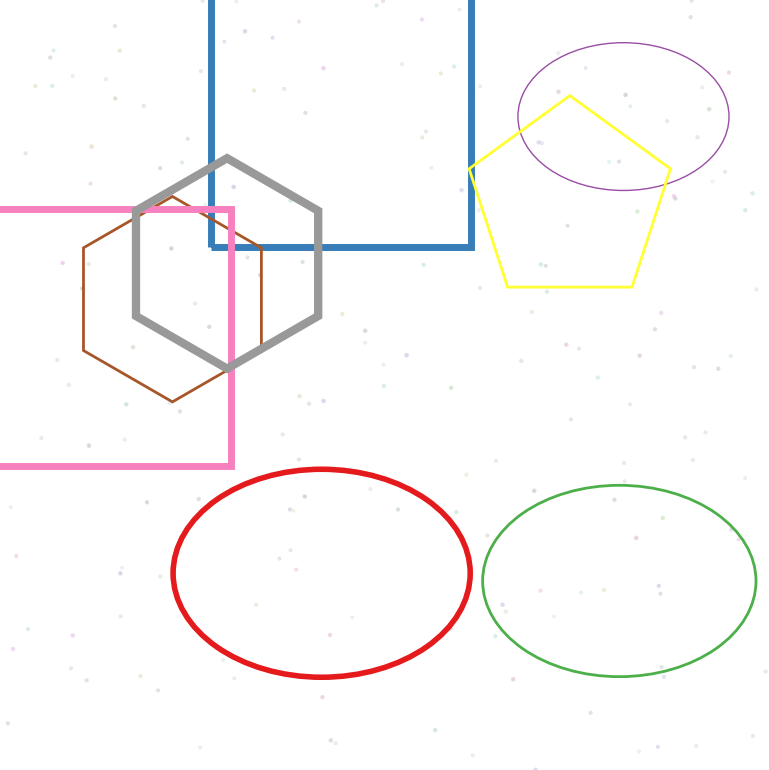[{"shape": "oval", "thickness": 2, "radius": 0.96, "center": [0.418, 0.256]}, {"shape": "square", "thickness": 2.5, "radius": 0.84, "center": [0.443, 0.847]}, {"shape": "oval", "thickness": 1, "radius": 0.89, "center": [0.804, 0.245]}, {"shape": "oval", "thickness": 0.5, "radius": 0.69, "center": [0.81, 0.849]}, {"shape": "pentagon", "thickness": 1, "radius": 0.69, "center": [0.74, 0.738]}, {"shape": "hexagon", "thickness": 1, "radius": 0.67, "center": [0.224, 0.611]}, {"shape": "square", "thickness": 2.5, "radius": 0.84, "center": [0.132, 0.562]}, {"shape": "hexagon", "thickness": 3, "radius": 0.68, "center": [0.295, 0.658]}]